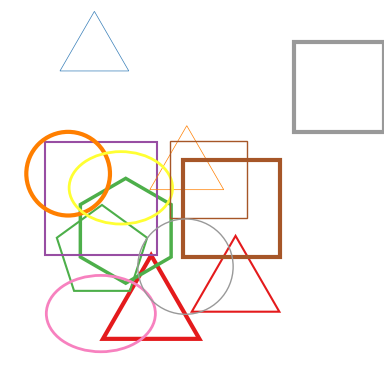[{"shape": "triangle", "thickness": 3, "radius": 0.72, "center": [0.393, 0.192]}, {"shape": "triangle", "thickness": 1.5, "radius": 0.66, "center": [0.612, 0.256]}, {"shape": "triangle", "thickness": 0.5, "radius": 0.52, "center": [0.245, 0.867]}, {"shape": "hexagon", "thickness": 2.5, "radius": 0.68, "center": [0.327, 0.401]}, {"shape": "pentagon", "thickness": 1.5, "radius": 0.62, "center": [0.265, 0.344]}, {"shape": "square", "thickness": 1.5, "radius": 0.73, "center": [0.262, 0.485]}, {"shape": "circle", "thickness": 3, "radius": 0.54, "center": [0.177, 0.549]}, {"shape": "triangle", "thickness": 0.5, "radius": 0.55, "center": [0.485, 0.563]}, {"shape": "oval", "thickness": 2, "radius": 0.67, "center": [0.314, 0.512]}, {"shape": "square", "thickness": 3, "radius": 0.63, "center": [0.601, 0.458]}, {"shape": "square", "thickness": 1, "radius": 0.5, "center": [0.542, 0.535]}, {"shape": "oval", "thickness": 2, "radius": 0.71, "center": [0.262, 0.186]}, {"shape": "square", "thickness": 3, "radius": 0.59, "center": [0.879, 0.775]}, {"shape": "circle", "thickness": 1, "radius": 0.62, "center": [0.482, 0.308]}]